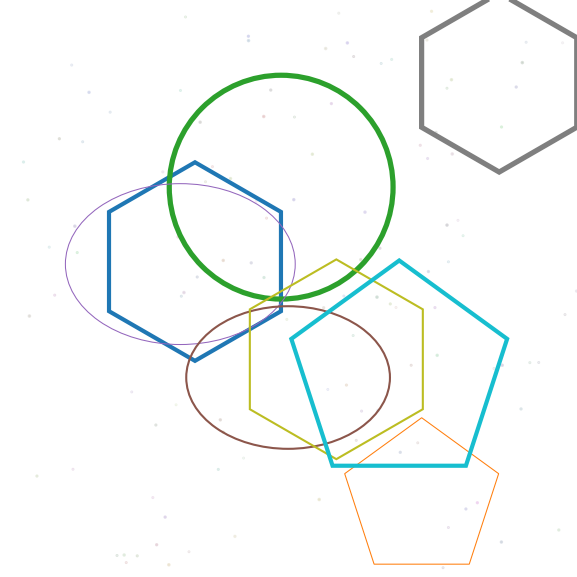[{"shape": "hexagon", "thickness": 2, "radius": 0.86, "center": [0.338, 0.546]}, {"shape": "pentagon", "thickness": 0.5, "radius": 0.7, "center": [0.73, 0.136]}, {"shape": "circle", "thickness": 2.5, "radius": 0.97, "center": [0.487, 0.675]}, {"shape": "oval", "thickness": 0.5, "radius": 0.99, "center": [0.312, 0.542]}, {"shape": "oval", "thickness": 1, "radius": 0.88, "center": [0.499, 0.345]}, {"shape": "hexagon", "thickness": 2.5, "radius": 0.78, "center": [0.864, 0.856]}, {"shape": "hexagon", "thickness": 1, "radius": 0.86, "center": [0.582, 0.377]}, {"shape": "pentagon", "thickness": 2, "radius": 0.98, "center": [0.691, 0.352]}]